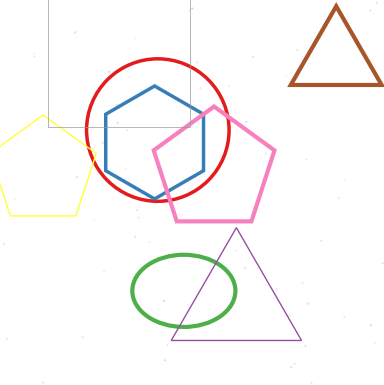[{"shape": "circle", "thickness": 2.5, "radius": 0.93, "center": [0.41, 0.662]}, {"shape": "hexagon", "thickness": 2.5, "radius": 0.73, "center": [0.402, 0.63]}, {"shape": "oval", "thickness": 3, "radius": 0.67, "center": [0.478, 0.245]}, {"shape": "triangle", "thickness": 1, "radius": 0.98, "center": [0.614, 0.213]}, {"shape": "pentagon", "thickness": 1, "radius": 0.73, "center": [0.112, 0.557]}, {"shape": "triangle", "thickness": 3, "radius": 0.68, "center": [0.873, 0.847]}, {"shape": "pentagon", "thickness": 3, "radius": 0.82, "center": [0.556, 0.558]}, {"shape": "square", "thickness": 0.5, "radius": 0.92, "center": [0.309, 0.855]}]